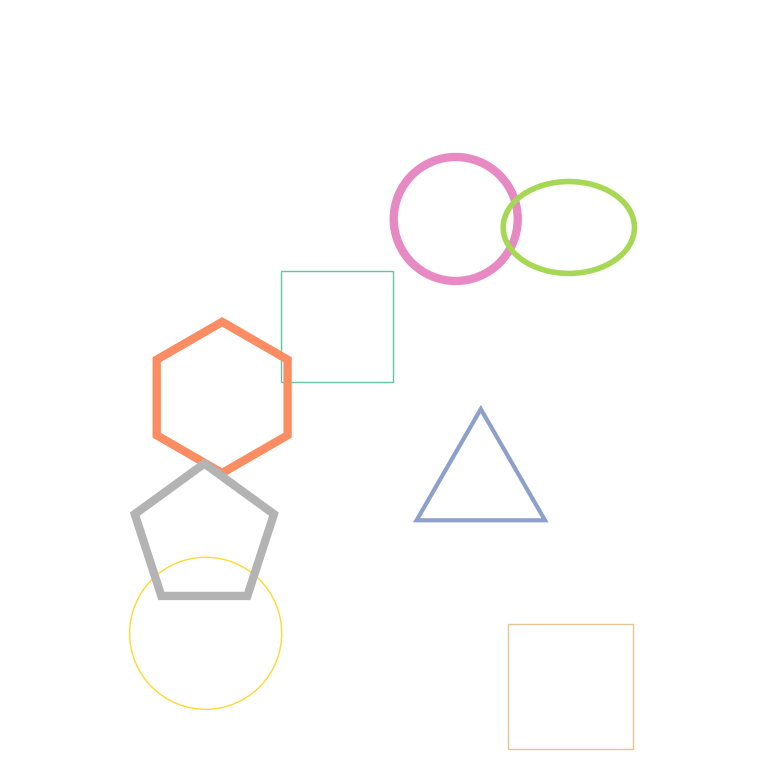[{"shape": "square", "thickness": 0.5, "radius": 0.36, "center": [0.437, 0.576]}, {"shape": "hexagon", "thickness": 3, "radius": 0.49, "center": [0.289, 0.484]}, {"shape": "triangle", "thickness": 1.5, "radius": 0.48, "center": [0.624, 0.372]}, {"shape": "circle", "thickness": 3, "radius": 0.4, "center": [0.592, 0.716]}, {"shape": "oval", "thickness": 2, "radius": 0.43, "center": [0.739, 0.705]}, {"shape": "circle", "thickness": 0.5, "radius": 0.49, "center": [0.267, 0.178]}, {"shape": "square", "thickness": 0.5, "radius": 0.41, "center": [0.741, 0.109]}, {"shape": "pentagon", "thickness": 3, "radius": 0.48, "center": [0.265, 0.303]}]